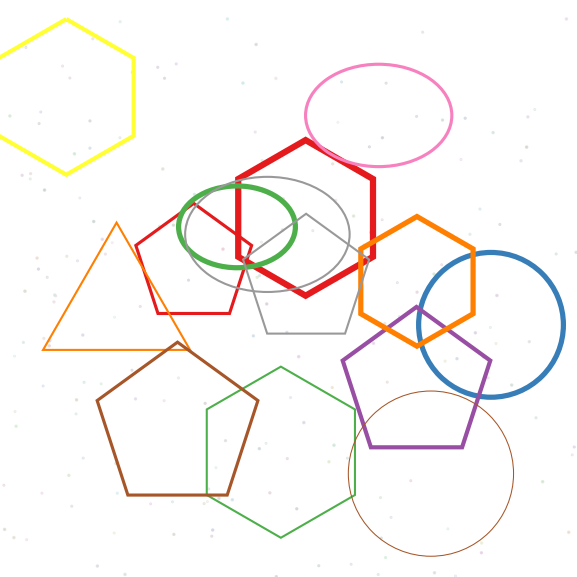[{"shape": "hexagon", "thickness": 3, "radius": 0.67, "center": [0.529, 0.622]}, {"shape": "pentagon", "thickness": 1.5, "radius": 0.53, "center": [0.335, 0.542]}, {"shape": "circle", "thickness": 2.5, "radius": 0.63, "center": [0.85, 0.437]}, {"shape": "hexagon", "thickness": 1, "radius": 0.74, "center": [0.486, 0.216]}, {"shape": "oval", "thickness": 2.5, "radius": 0.51, "center": [0.41, 0.606]}, {"shape": "pentagon", "thickness": 2, "radius": 0.67, "center": [0.721, 0.333]}, {"shape": "hexagon", "thickness": 2.5, "radius": 0.56, "center": [0.722, 0.512]}, {"shape": "triangle", "thickness": 1, "radius": 0.73, "center": [0.202, 0.467]}, {"shape": "hexagon", "thickness": 2, "radius": 0.67, "center": [0.115, 0.831]}, {"shape": "circle", "thickness": 0.5, "radius": 0.72, "center": [0.746, 0.179]}, {"shape": "pentagon", "thickness": 1.5, "radius": 0.73, "center": [0.307, 0.26]}, {"shape": "oval", "thickness": 1.5, "radius": 0.63, "center": [0.656, 0.799]}, {"shape": "oval", "thickness": 1, "radius": 0.71, "center": [0.463, 0.593]}, {"shape": "pentagon", "thickness": 1, "radius": 0.57, "center": [0.53, 0.514]}]